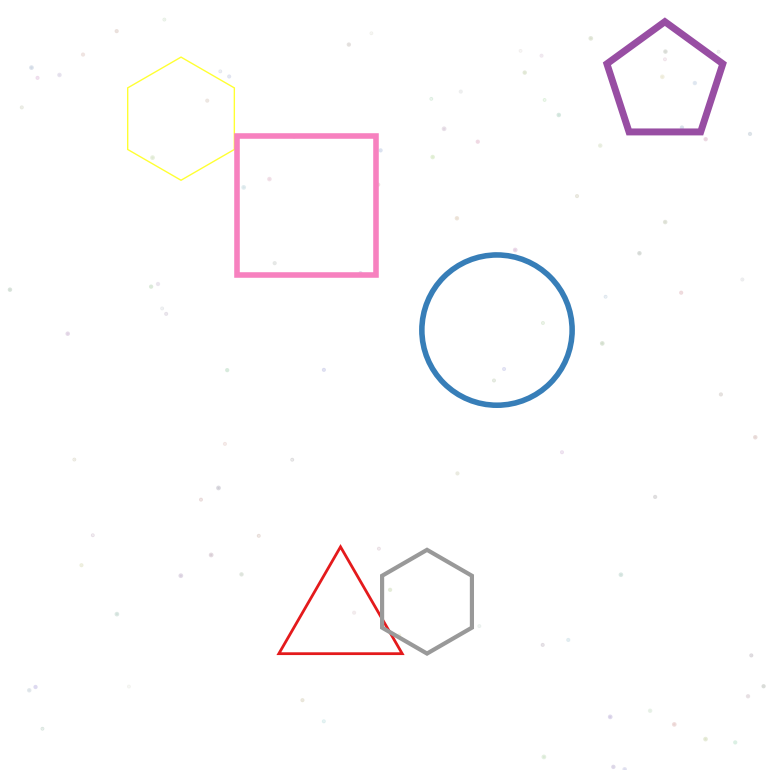[{"shape": "triangle", "thickness": 1, "radius": 0.46, "center": [0.442, 0.197]}, {"shape": "circle", "thickness": 2, "radius": 0.49, "center": [0.645, 0.571]}, {"shape": "pentagon", "thickness": 2.5, "radius": 0.4, "center": [0.863, 0.893]}, {"shape": "hexagon", "thickness": 0.5, "radius": 0.4, "center": [0.235, 0.846]}, {"shape": "square", "thickness": 2, "radius": 0.45, "center": [0.398, 0.733]}, {"shape": "hexagon", "thickness": 1.5, "radius": 0.34, "center": [0.555, 0.219]}]